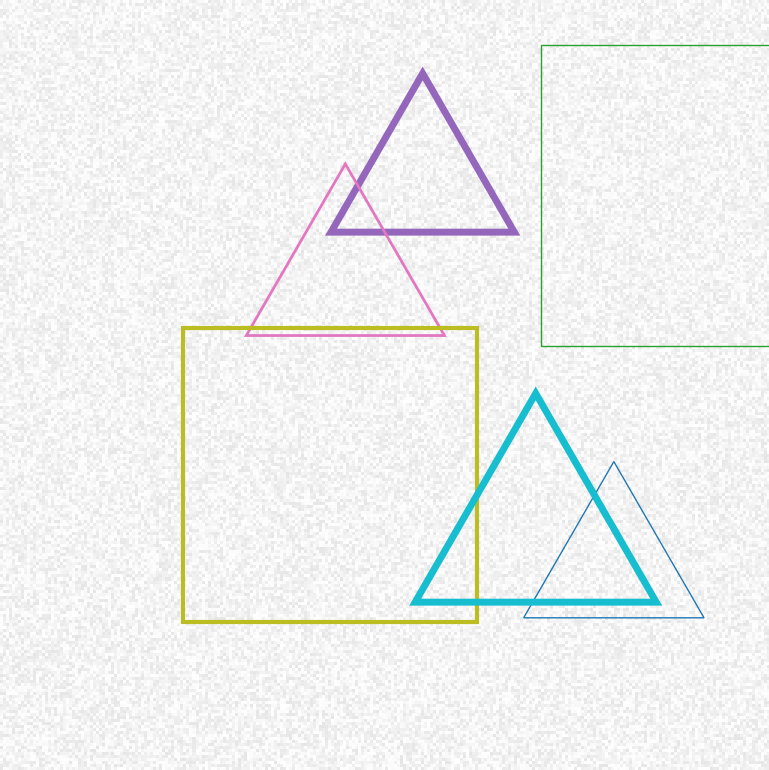[{"shape": "triangle", "thickness": 0.5, "radius": 0.68, "center": [0.797, 0.265]}, {"shape": "square", "thickness": 0.5, "radius": 0.98, "center": [0.898, 0.746]}, {"shape": "triangle", "thickness": 2.5, "radius": 0.69, "center": [0.549, 0.767]}, {"shape": "triangle", "thickness": 1, "radius": 0.74, "center": [0.449, 0.639]}, {"shape": "square", "thickness": 1.5, "radius": 0.95, "center": [0.428, 0.383]}, {"shape": "triangle", "thickness": 2.5, "radius": 0.9, "center": [0.696, 0.308]}]